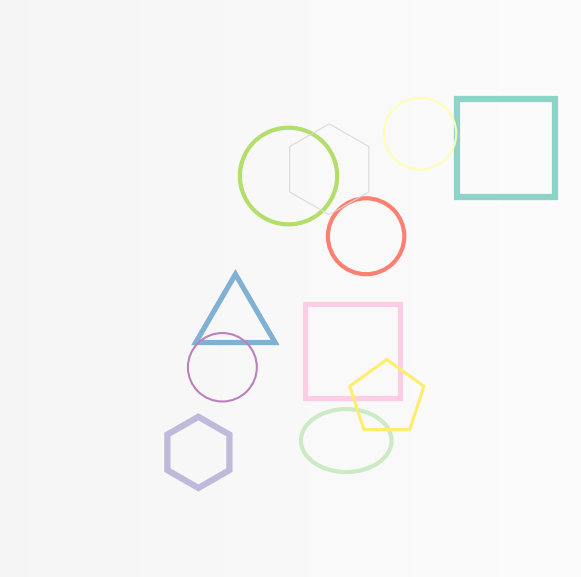[{"shape": "square", "thickness": 3, "radius": 0.42, "center": [0.87, 0.742]}, {"shape": "circle", "thickness": 1, "radius": 0.31, "center": [0.723, 0.768]}, {"shape": "hexagon", "thickness": 3, "radius": 0.31, "center": [0.341, 0.216]}, {"shape": "circle", "thickness": 2, "radius": 0.33, "center": [0.63, 0.59]}, {"shape": "triangle", "thickness": 2.5, "radius": 0.39, "center": [0.405, 0.445]}, {"shape": "circle", "thickness": 2, "radius": 0.42, "center": [0.496, 0.694]}, {"shape": "square", "thickness": 2.5, "radius": 0.41, "center": [0.606, 0.392]}, {"shape": "hexagon", "thickness": 0.5, "radius": 0.39, "center": [0.566, 0.706]}, {"shape": "circle", "thickness": 1, "radius": 0.3, "center": [0.383, 0.363]}, {"shape": "oval", "thickness": 2, "radius": 0.39, "center": [0.596, 0.236]}, {"shape": "pentagon", "thickness": 1.5, "radius": 0.34, "center": [0.666, 0.31]}]